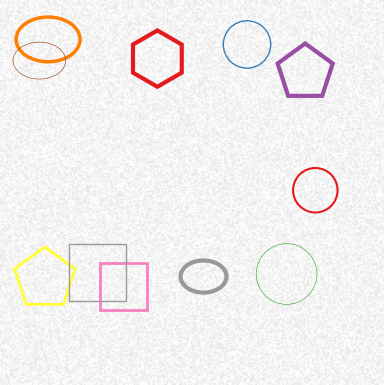[{"shape": "hexagon", "thickness": 3, "radius": 0.37, "center": [0.409, 0.848]}, {"shape": "circle", "thickness": 1.5, "radius": 0.29, "center": [0.819, 0.506]}, {"shape": "circle", "thickness": 1, "radius": 0.31, "center": [0.642, 0.884]}, {"shape": "circle", "thickness": 0.5, "radius": 0.39, "center": [0.745, 0.288]}, {"shape": "pentagon", "thickness": 3, "radius": 0.38, "center": [0.793, 0.812]}, {"shape": "oval", "thickness": 2.5, "radius": 0.42, "center": [0.125, 0.898]}, {"shape": "pentagon", "thickness": 2, "radius": 0.41, "center": [0.116, 0.276]}, {"shape": "oval", "thickness": 0.5, "radius": 0.34, "center": [0.102, 0.843]}, {"shape": "square", "thickness": 2, "radius": 0.31, "center": [0.32, 0.256]}, {"shape": "square", "thickness": 1, "radius": 0.37, "center": [0.253, 0.292]}, {"shape": "oval", "thickness": 3, "radius": 0.3, "center": [0.529, 0.282]}]